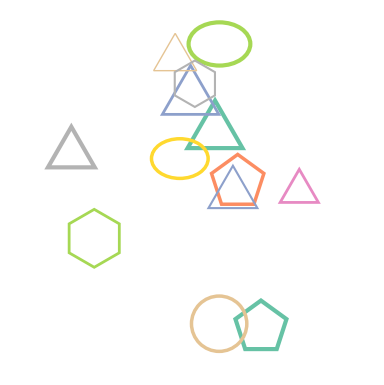[{"shape": "triangle", "thickness": 3, "radius": 0.41, "center": [0.559, 0.656]}, {"shape": "pentagon", "thickness": 3, "radius": 0.35, "center": [0.678, 0.15]}, {"shape": "pentagon", "thickness": 2.5, "radius": 0.36, "center": [0.617, 0.527]}, {"shape": "triangle", "thickness": 2, "radius": 0.42, "center": [0.495, 0.745]}, {"shape": "triangle", "thickness": 1.5, "radius": 0.37, "center": [0.605, 0.496]}, {"shape": "triangle", "thickness": 2, "radius": 0.29, "center": [0.777, 0.503]}, {"shape": "oval", "thickness": 3, "radius": 0.4, "center": [0.57, 0.886]}, {"shape": "hexagon", "thickness": 2, "radius": 0.38, "center": [0.245, 0.381]}, {"shape": "oval", "thickness": 2.5, "radius": 0.37, "center": [0.467, 0.588]}, {"shape": "triangle", "thickness": 1, "radius": 0.32, "center": [0.455, 0.849]}, {"shape": "circle", "thickness": 2.5, "radius": 0.36, "center": [0.569, 0.159]}, {"shape": "triangle", "thickness": 3, "radius": 0.35, "center": [0.185, 0.6]}, {"shape": "hexagon", "thickness": 1.5, "radius": 0.3, "center": [0.506, 0.782]}]